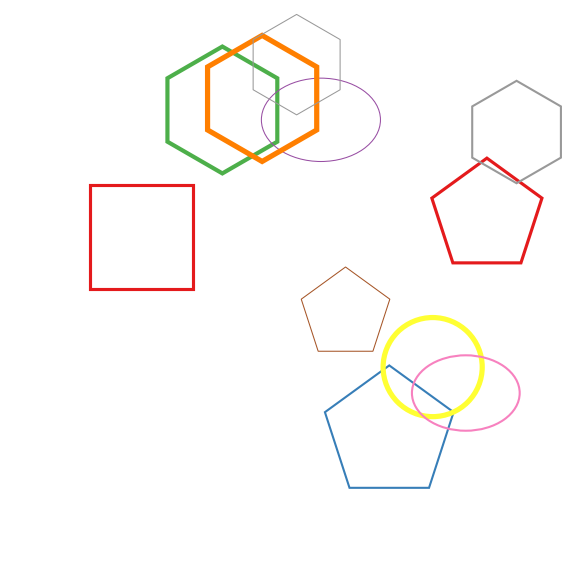[{"shape": "square", "thickness": 1.5, "radius": 0.45, "center": [0.245, 0.589]}, {"shape": "pentagon", "thickness": 1.5, "radius": 0.5, "center": [0.843, 0.625]}, {"shape": "pentagon", "thickness": 1, "radius": 0.59, "center": [0.674, 0.249]}, {"shape": "hexagon", "thickness": 2, "radius": 0.55, "center": [0.385, 0.809]}, {"shape": "oval", "thickness": 0.5, "radius": 0.52, "center": [0.556, 0.792]}, {"shape": "hexagon", "thickness": 2.5, "radius": 0.55, "center": [0.454, 0.829]}, {"shape": "circle", "thickness": 2.5, "radius": 0.43, "center": [0.749, 0.363]}, {"shape": "pentagon", "thickness": 0.5, "radius": 0.4, "center": [0.598, 0.456]}, {"shape": "oval", "thickness": 1, "radius": 0.47, "center": [0.807, 0.319]}, {"shape": "hexagon", "thickness": 1, "radius": 0.44, "center": [0.894, 0.771]}, {"shape": "hexagon", "thickness": 0.5, "radius": 0.43, "center": [0.514, 0.887]}]